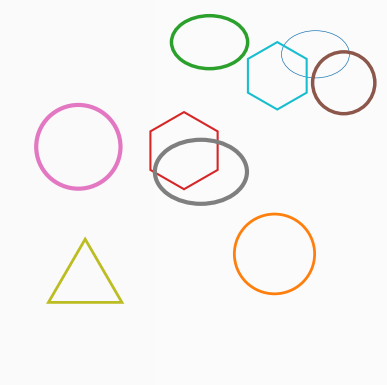[{"shape": "oval", "thickness": 0.5, "radius": 0.44, "center": [0.814, 0.859]}, {"shape": "circle", "thickness": 2, "radius": 0.52, "center": [0.708, 0.34]}, {"shape": "oval", "thickness": 2.5, "radius": 0.49, "center": [0.541, 0.89]}, {"shape": "hexagon", "thickness": 1.5, "radius": 0.5, "center": [0.475, 0.609]}, {"shape": "circle", "thickness": 2.5, "radius": 0.4, "center": [0.887, 0.785]}, {"shape": "circle", "thickness": 3, "radius": 0.54, "center": [0.202, 0.619]}, {"shape": "oval", "thickness": 3, "radius": 0.59, "center": [0.518, 0.554]}, {"shape": "triangle", "thickness": 2, "radius": 0.55, "center": [0.22, 0.269]}, {"shape": "hexagon", "thickness": 1.5, "radius": 0.44, "center": [0.716, 0.803]}]